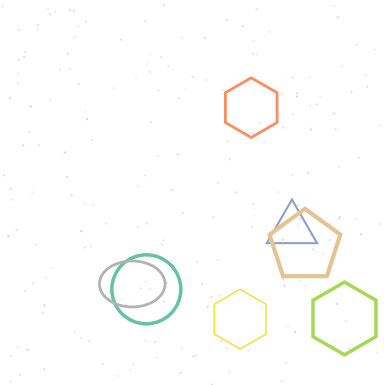[{"shape": "circle", "thickness": 2.5, "radius": 0.45, "center": [0.38, 0.249]}, {"shape": "hexagon", "thickness": 2, "radius": 0.39, "center": [0.653, 0.72]}, {"shape": "triangle", "thickness": 1.5, "radius": 0.38, "center": [0.758, 0.406]}, {"shape": "hexagon", "thickness": 2.5, "radius": 0.47, "center": [0.895, 0.173]}, {"shape": "hexagon", "thickness": 1, "radius": 0.39, "center": [0.624, 0.171]}, {"shape": "pentagon", "thickness": 3, "radius": 0.48, "center": [0.792, 0.361]}, {"shape": "oval", "thickness": 2, "radius": 0.43, "center": [0.344, 0.262]}]